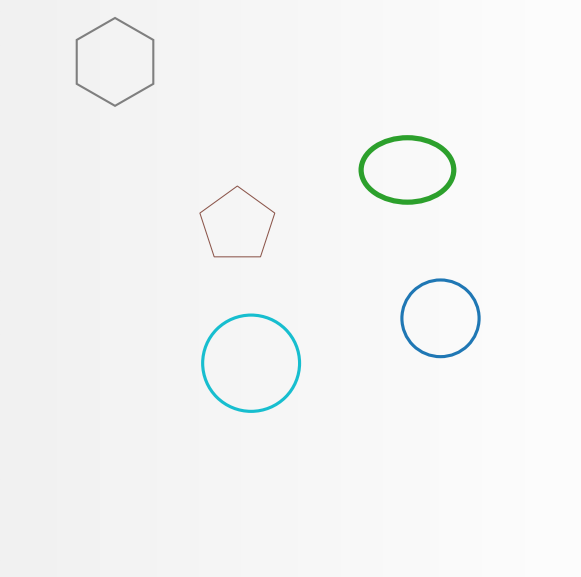[{"shape": "circle", "thickness": 1.5, "radius": 0.33, "center": [0.758, 0.448]}, {"shape": "oval", "thickness": 2.5, "radius": 0.4, "center": [0.701, 0.705]}, {"shape": "pentagon", "thickness": 0.5, "radius": 0.34, "center": [0.408, 0.609]}, {"shape": "hexagon", "thickness": 1, "radius": 0.38, "center": [0.198, 0.892]}, {"shape": "circle", "thickness": 1.5, "radius": 0.42, "center": [0.432, 0.37]}]